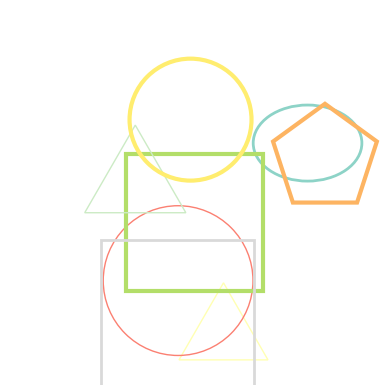[{"shape": "oval", "thickness": 2, "radius": 0.71, "center": [0.799, 0.628]}, {"shape": "triangle", "thickness": 1, "radius": 0.67, "center": [0.58, 0.132]}, {"shape": "circle", "thickness": 1, "radius": 0.97, "center": [0.463, 0.271]}, {"shape": "pentagon", "thickness": 3, "radius": 0.71, "center": [0.844, 0.589]}, {"shape": "square", "thickness": 3, "radius": 0.89, "center": [0.506, 0.422]}, {"shape": "square", "thickness": 2, "radius": 0.99, "center": [0.461, 0.179]}, {"shape": "triangle", "thickness": 1, "radius": 0.76, "center": [0.351, 0.523]}, {"shape": "circle", "thickness": 3, "radius": 0.79, "center": [0.495, 0.689]}]